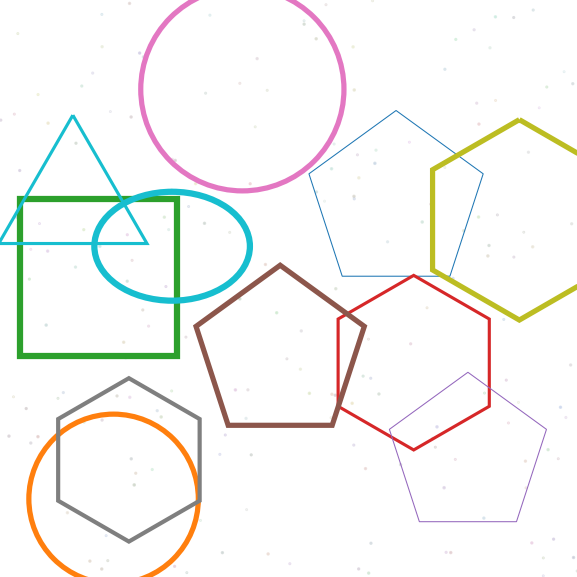[{"shape": "pentagon", "thickness": 0.5, "radius": 0.79, "center": [0.686, 0.649]}, {"shape": "circle", "thickness": 2.5, "radius": 0.73, "center": [0.197, 0.135]}, {"shape": "square", "thickness": 3, "radius": 0.68, "center": [0.171, 0.519]}, {"shape": "hexagon", "thickness": 1.5, "radius": 0.76, "center": [0.716, 0.371]}, {"shape": "pentagon", "thickness": 0.5, "radius": 0.72, "center": [0.81, 0.211]}, {"shape": "pentagon", "thickness": 2.5, "radius": 0.77, "center": [0.485, 0.387]}, {"shape": "circle", "thickness": 2.5, "radius": 0.88, "center": [0.42, 0.845]}, {"shape": "hexagon", "thickness": 2, "radius": 0.71, "center": [0.223, 0.203]}, {"shape": "hexagon", "thickness": 2.5, "radius": 0.87, "center": [0.899, 0.618]}, {"shape": "triangle", "thickness": 1.5, "radius": 0.74, "center": [0.126, 0.652]}, {"shape": "oval", "thickness": 3, "radius": 0.67, "center": [0.298, 0.573]}]